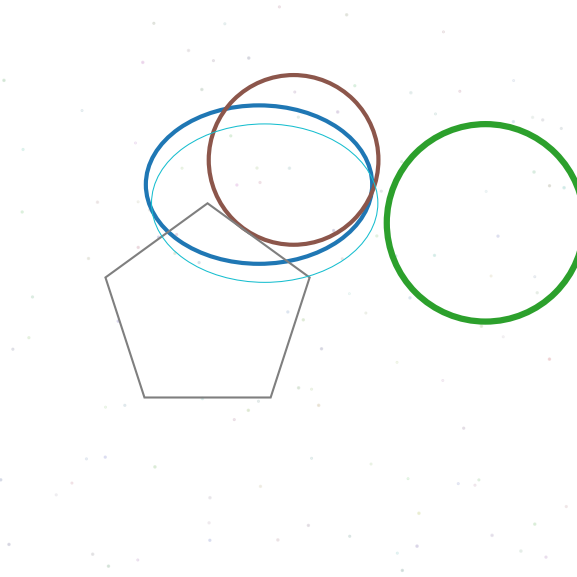[{"shape": "oval", "thickness": 2, "radius": 0.98, "center": [0.448, 0.679]}, {"shape": "circle", "thickness": 3, "radius": 0.85, "center": [0.841, 0.613]}, {"shape": "circle", "thickness": 2, "radius": 0.73, "center": [0.508, 0.722]}, {"shape": "pentagon", "thickness": 1, "radius": 0.93, "center": [0.359, 0.461]}, {"shape": "oval", "thickness": 0.5, "radius": 0.98, "center": [0.458, 0.647]}]